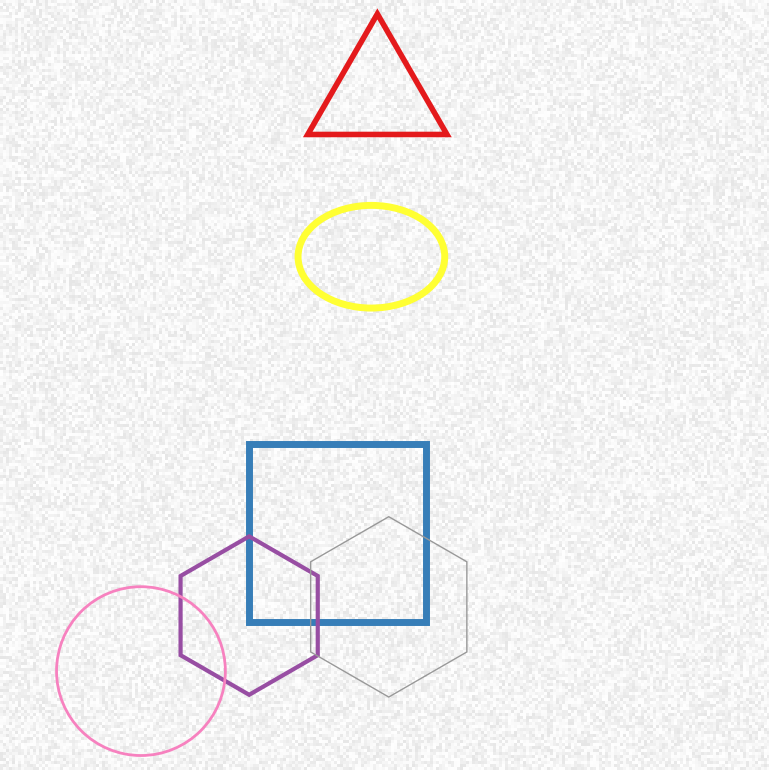[{"shape": "triangle", "thickness": 2, "radius": 0.52, "center": [0.49, 0.878]}, {"shape": "square", "thickness": 2.5, "radius": 0.58, "center": [0.438, 0.308]}, {"shape": "hexagon", "thickness": 1.5, "radius": 0.51, "center": [0.324, 0.201]}, {"shape": "oval", "thickness": 2.5, "radius": 0.48, "center": [0.482, 0.667]}, {"shape": "circle", "thickness": 1, "radius": 0.55, "center": [0.183, 0.128]}, {"shape": "hexagon", "thickness": 0.5, "radius": 0.59, "center": [0.505, 0.212]}]